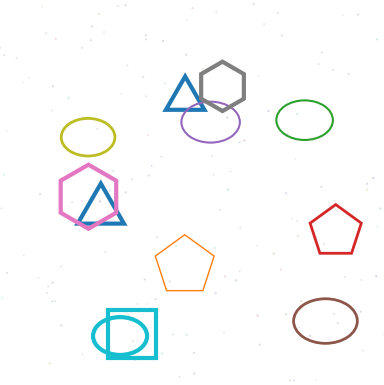[{"shape": "triangle", "thickness": 3, "radius": 0.29, "center": [0.481, 0.744]}, {"shape": "triangle", "thickness": 3, "radius": 0.35, "center": [0.262, 0.454]}, {"shape": "pentagon", "thickness": 1, "radius": 0.4, "center": [0.48, 0.31]}, {"shape": "oval", "thickness": 1.5, "radius": 0.37, "center": [0.791, 0.688]}, {"shape": "pentagon", "thickness": 2, "radius": 0.35, "center": [0.872, 0.399]}, {"shape": "oval", "thickness": 1.5, "radius": 0.38, "center": [0.547, 0.683]}, {"shape": "oval", "thickness": 2, "radius": 0.41, "center": [0.845, 0.166]}, {"shape": "hexagon", "thickness": 3, "radius": 0.42, "center": [0.23, 0.489]}, {"shape": "hexagon", "thickness": 3, "radius": 0.32, "center": [0.578, 0.776]}, {"shape": "oval", "thickness": 2, "radius": 0.35, "center": [0.229, 0.644]}, {"shape": "square", "thickness": 3, "radius": 0.31, "center": [0.342, 0.133]}, {"shape": "oval", "thickness": 3, "radius": 0.35, "center": [0.312, 0.127]}]